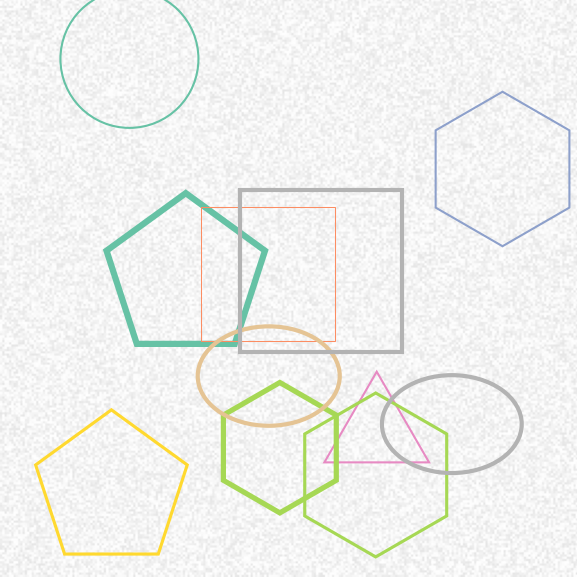[{"shape": "circle", "thickness": 1, "radius": 0.6, "center": [0.224, 0.897]}, {"shape": "pentagon", "thickness": 3, "radius": 0.72, "center": [0.322, 0.52]}, {"shape": "square", "thickness": 0.5, "radius": 0.58, "center": [0.464, 0.524]}, {"shape": "hexagon", "thickness": 1, "radius": 0.67, "center": [0.87, 0.707]}, {"shape": "triangle", "thickness": 1, "radius": 0.52, "center": [0.652, 0.251]}, {"shape": "hexagon", "thickness": 1.5, "radius": 0.71, "center": [0.651, 0.177]}, {"shape": "hexagon", "thickness": 2.5, "radius": 0.56, "center": [0.485, 0.224]}, {"shape": "pentagon", "thickness": 1.5, "radius": 0.69, "center": [0.193, 0.151]}, {"shape": "oval", "thickness": 2, "radius": 0.61, "center": [0.465, 0.348]}, {"shape": "square", "thickness": 2, "radius": 0.7, "center": [0.555, 0.53]}, {"shape": "oval", "thickness": 2, "radius": 0.61, "center": [0.782, 0.265]}]